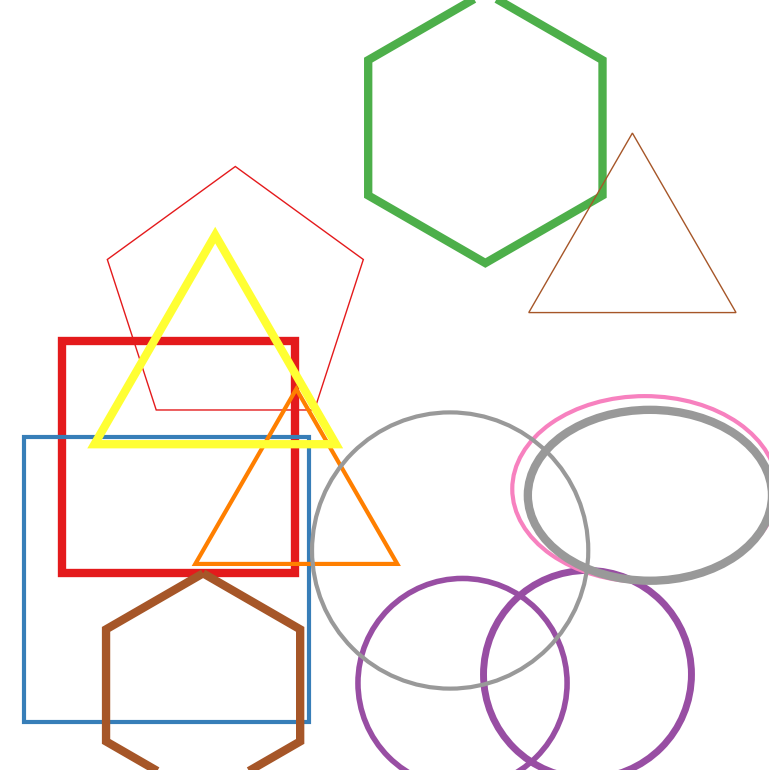[{"shape": "square", "thickness": 3, "radius": 0.75, "center": [0.232, 0.407]}, {"shape": "pentagon", "thickness": 0.5, "radius": 0.87, "center": [0.306, 0.609]}, {"shape": "square", "thickness": 1.5, "radius": 0.93, "center": [0.216, 0.247]}, {"shape": "hexagon", "thickness": 3, "radius": 0.88, "center": [0.63, 0.834]}, {"shape": "circle", "thickness": 2.5, "radius": 0.68, "center": [0.763, 0.124]}, {"shape": "circle", "thickness": 2, "radius": 0.68, "center": [0.601, 0.113]}, {"shape": "triangle", "thickness": 1.5, "radius": 0.76, "center": [0.385, 0.343]}, {"shape": "triangle", "thickness": 3, "radius": 0.91, "center": [0.279, 0.514]}, {"shape": "hexagon", "thickness": 3, "radius": 0.73, "center": [0.264, 0.11]}, {"shape": "triangle", "thickness": 0.5, "radius": 0.78, "center": [0.821, 0.672]}, {"shape": "oval", "thickness": 1.5, "radius": 0.86, "center": [0.838, 0.365]}, {"shape": "circle", "thickness": 1.5, "radius": 0.9, "center": [0.585, 0.285]}, {"shape": "oval", "thickness": 3, "radius": 0.79, "center": [0.844, 0.357]}]